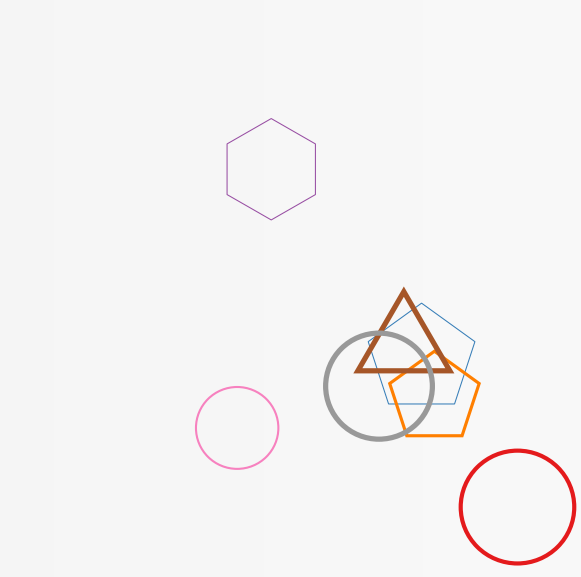[{"shape": "circle", "thickness": 2, "radius": 0.49, "center": [0.89, 0.121]}, {"shape": "pentagon", "thickness": 0.5, "radius": 0.48, "center": [0.725, 0.378]}, {"shape": "hexagon", "thickness": 0.5, "radius": 0.44, "center": [0.467, 0.706]}, {"shape": "pentagon", "thickness": 1.5, "radius": 0.4, "center": [0.747, 0.31]}, {"shape": "triangle", "thickness": 2.5, "radius": 0.46, "center": [0.695, 0.403]}, {"shape": "circle", "thickness": 1, "radius": 0.35, "center": [0.408, 0.258]}, {"shape": "circle", "thickness": 2.5, "radius": 0.46, "center": [0.652, 0.33]}]